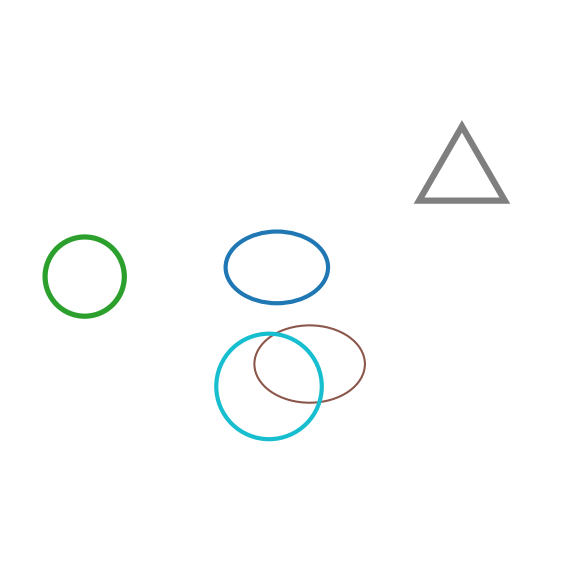[{"shape": "oval", "thickness": 2, "radius": 0.44, "center": [0.479, 0.536]}, {"shape": "circle", "thickness": 2.5, "radius": 0.34, "center": [0.147, 0.52]}, {"shape": "oval", "thickness": 1, "radius": 0.48, "center": [0.536, 0.369]}, {"shape": "triangle", "thickness": 3, "radius": 0.43, "center": [0.8, 0.695]}, {"shape": "circle", "thickness": 2, "radius": 0.46, "center": [0.466, 0.33]}]